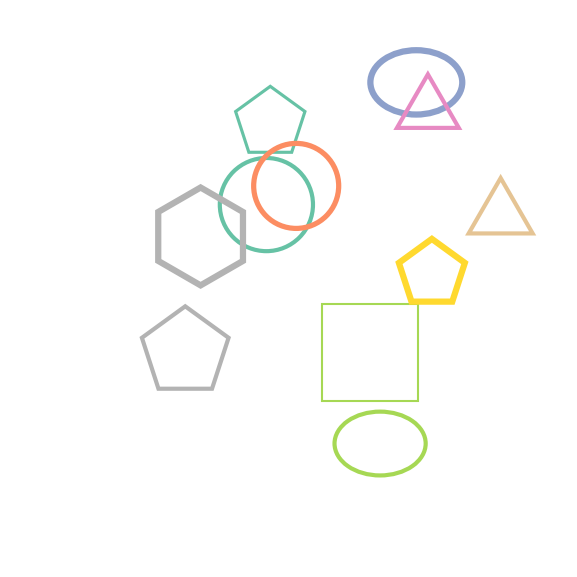[{"shape": "pentagon", "thickness": 1.5, "radius": 0.32, "center": [0.468, 0.787]}, {"shape": "circle", "thickness": 2, "radius": 0.4, "center": [0.461, 0.645]}, {"shape": "circle", "thickness": 2.5, "radius": 0.37, "center": [0.513, 0.677]}, {"shape": "oval", "thickness": 3, "radius": 0.4, "center": [0.721, 0.856]}, {"shape": "triangle", "thickness": 2, "radius": 0.31, "center": [0.741, 0.809]}, {"shape": "oval", "thickness": 2, "radius": 0.39, "center": [0.658, 0.231]}, {"shape": "square", "thickness": 1, "radius": 0.42, "center": [0.641, 0.389]}, {"shape": "pentagon", "thickness": 3, "radius": 0.3, "center": [0.748, 0.525]}, {"shape": "triangle", "thickness": 2, "radius": 0.32, "center": [0.867, 0.627]}, {"shape": "pentagon", "thickness": 2, "radius": 0.39, "center": [0.321, 0.39]}, {"shape": "hexagon", "thickness": 3, "radius": 0.42, "center": [0.347, 0.59]}]